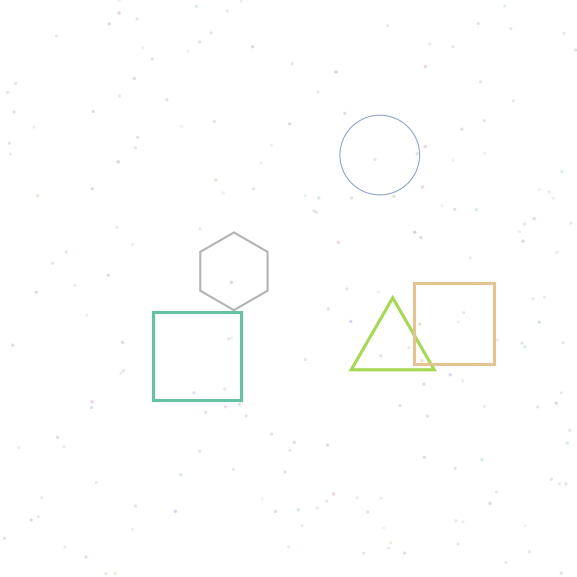[{"shape": "square", "thickness": 1.5, "radius": 0.38, "center": [0.341, 0.383]}, {"shape": "circle", "thickness": 0.5, "radius": 0.34, "center": [0.658, 0.731]}, {"shape": "triangle", "thickness": 1.5, "radius": 0.41, "center": [0.68, 0.4]}, {"shape": "square", "thickness": 1.5, "radius": 0.35, "center": [0.786, 0.439]}, {"shape": "hexagon", "thickness": 1, "radius": 0.34, "center": [0.405, 0.529]}]